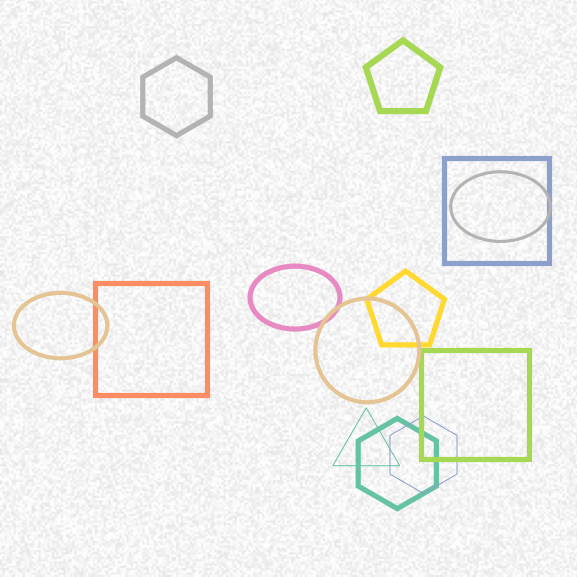[{"shape": "hexagon", "thickness": 2.5, "radius": 0.39, "center": [0.688, 0.197]}, {"shape": "triangle", "thickness": 0.5, "radius": 0.33, "center": [0.634, 0.226]}, {"shape": "square", "thickness": 2.5, "radius": 0.49, "center": [0.261, 0.412]}, {"shape": "square", "thickness": 2.5, "radius": 0.46, "center": [0.86, 0.635]}, {"shape": "hexagon", "thickness": 0.5, "radius": 0.34, "center": [0.733, 0.212]}, {"shape": "oval", "thickness": 2.5, "radius": 0.39, "center": [0.511, 0.484]}, {"shape": "pentagon", "thickness": 3, "radius": 0.34, "center": [0.698, 0.862]}, {"shape": "square", "thickness": 2.5, "radius": 0.47, "center": [0.822, 0.299]}, {"shape": "pentagon", "thickness": 2.5, "radius": 0.35, "center": [0.702, 0.459]}, {"shape": "oval", "thickness": 2, "radius": 0.4, "center": [0.105, 0.435]}, {"shape": "circle", "thickness": 2, "radius": 0.45, "center": [0.636, 0.392]}, {"shape": "hexagon", "thickness": 2.5, "radius": 0.34, "center": [0.306, 0.832]}, {"shape": "oval", "thickness": 1.5, "radius": 0.43, "center": [0.867, 0.641]}]